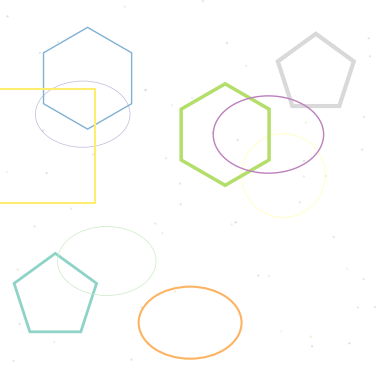[{"shape": "pentagon", "thickness": 2, "radius": 0.56, "center": [0.144, 0.229]}, {"shape": "circle", "thickness": 0.5, "radius": 0.54, "center": [0.736, 0.544]}, {"shape": "oval", "thickness": 0.5, "radius": 0.61, "center": [0.215, 0.703]}, {"shape": "hexagon", "thickness": 1, "radius": 0.66, "center": [0.227, 0.797]}, {"shape": "oval", "thickness": 1.5, "radius": 0.67, "center": [0.494, 0.162]}, {"shape": "hexagon", "thickness": 2.5, "radius": 0.66, "center": [0.585, 0.65]}, {"shape": "pentagon", "thickness": 3, "radius": 0.52, "center": [0.82, 0.808]}, {"shape": "oval", "thickness": 1, "radius": 0.72, "center": [0.697, 0.651]}, {"shape": "oval", "thickness": 0.5, "radius": 0.64, "center": [0.277, 0.322]}, {"shape": "square", "thickness": 1.5, "radius": 0.74, "center": [0.1, 0.621]}]